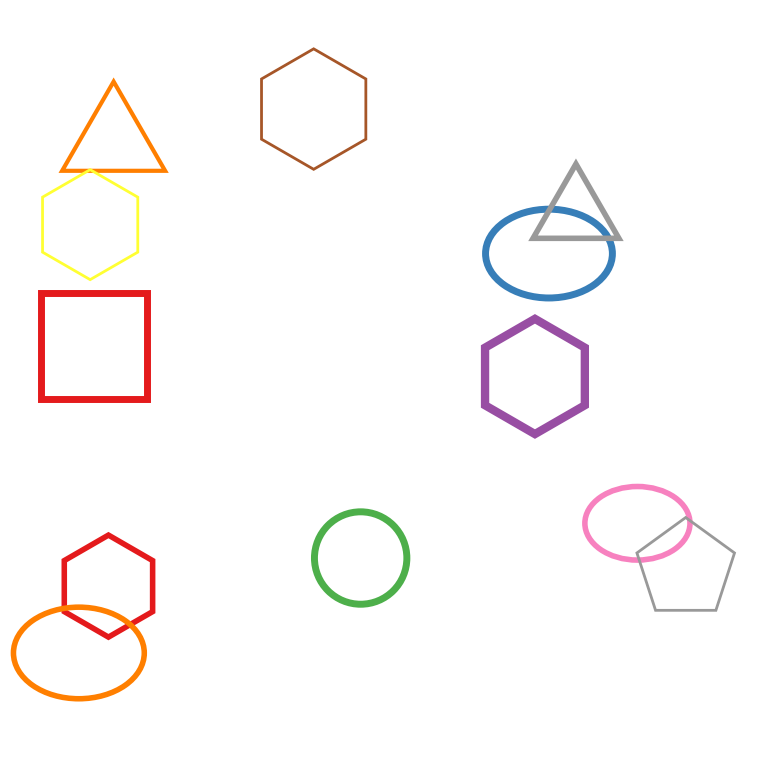[{"shape": "square", "thickness": 2.5, "radius": 0.34, "center": [0.122, 0.551]}, {"shape": "hexagon", "thickness": 2, "radius": 0.33, "center": [0.141, 0.239]}, {"shape": "oval", "thickness": 2.5, "radius": 0.41, "center": [0.713, 0.671]}, {"shape": "circle", "thickness": 2.5, "radius": 0.3, "center": [0.468, 0.275]}, {"shape": "hexagon", "thickness": 3, "radius": 0.37, "center": [0.695, 0.511]}, {"shape": "triangle", "thickness": 1.5, "radius": 0.39, "center": [0.148, 0.817]}, {"shape": "oval", "thickness": 2, "radius": 0.42, "center": [0.102, 0.152]}, {"shape": "hexagon", "thickness": 1, "radius": 0.36, "center": [0.117, 0.708]}, {"shape": "hexagon", "thickness": 1, "radius": 0.39, "center": [0.407, 0.858]}, {"shape": "oval", "thickness": 2, "radius": 0.34, "center": [0.828, 0.32]}, {"shape": "triangle", "thickness": 2, "radius": 0.32, "center": [0.748, 0.723]}, {"shape": "pentagon", "thickness": 1, "radius": 0.33, "center": [0.891, 0.261]}]